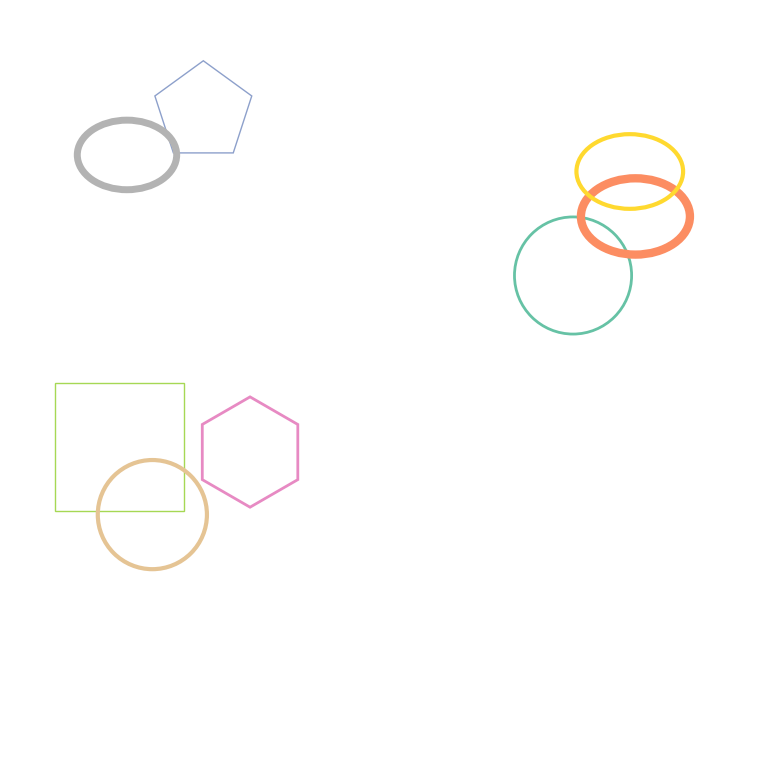[{"shape": "circle", "thickness": 1, "radius": 0.38, "center": [0.744, 0.642]}, {"shape": "oval", "thickness": 3, "radius": 0.35, "center": [0.825, 0.719]}, {"shape": "pentagon", "thickness": 0.5, "radius": 0.33, "center": [0.264, 0.855]}, {"shape": "hexagon", "thickness": 1, "radius": 0.36, "center": [0.325, 0.413]}, {"shape": "square", "thickness": 0.5, "radius": 0.42, "center": [0.155, 0.42]}, {"shape": "oval", "thickness": 1.5, "radius": 0.35, "center": [0.818, 0.777]}, {"shape": "circle", "thickness": 1.5, "radius": 0.35, "center": [0.198, 0.332]}, {"shape": "oval", "thickness": 2.5, "radius": 0.32, "center": [0.165, 0.799]}]